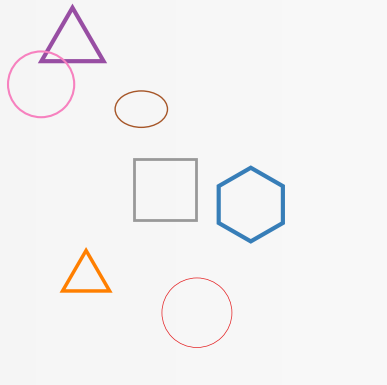[{"shape": "circle", "thickness": 0.5, "radius": 0.45, "center": [0.508, 0.188]}, {"shape": "hexagon", "thickness": 3, "radius": 0.48, "center": [0.647, 0.469]}, {"shape": "triangle", "thickness": 3, "radius": 0.46, "center": [0.187, 0.887]}, {"shape": "triangle", "thickness": 2.5, "radius": 0.35, "center": [0.222, 0.279]}, {"shape": "oval", "thickness": 1, "radius": 0.34, "center": [0.365, 0.716]}, {"shape": "circle", "thickness": 1.5, "radius": 0.43, "center": [0.106, 0.781]}, {"shape": "square", "thickness": 2, "radius": 0.4, "center": [0.425, 0.508]}]